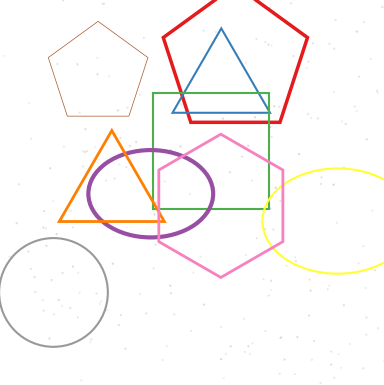[{"shape": "pentagon", "thickness": 2.5, "radius": 0.98, "center": [0.611, 0.842]}, {"shape": "triangle", "thickness": 1.5, "radius": 0.73, "center": [0.575, 0.78]}, {"shape": "square", "thickness": 1.5, "radius": 0.75, "center": [0.548, 0.608]}, {"shape": "oval", "thickness": 3, "radius": 0.81, "center": [0.392, 0.497]}, {"shape": "triangle", "thickness": 2, "radius": 0.79, "center": [0.29, 0.503]}, {"shape": "oval", "thickness": 1.5, "radius": 0.98, "center": [0.877, 0.426]}, {"shape": "pentagon", "thickness": 0.5, "radius": 0.68, "center": [0.255, 0.808]}, {"shape": "hexagon", "thickness": 2, "radius": 0.93, "center": [0.574, 0.465]}, {"shape": "circle", "thickness": 1.5, "radius": 0.71, "center": [0.139, 0.24]}]